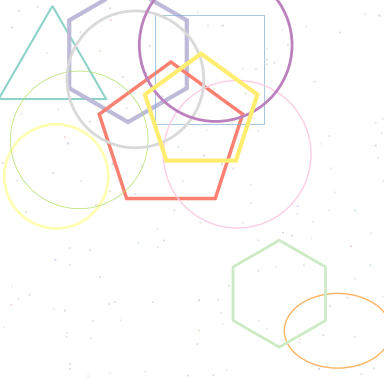[{"shape": "triangle", "thickness": 1.5, "radius": 0.81, "center": [0.136, 0.823]}, {"shape": "circle", "thickness": 2, "radius": 0.68, "center": [0.146, 0.542]}, {"shape": "hexagon", "thickness": 3, "radius": 0.88, "center": [0.333, 0.859]}, {"shape": "pentagon", "thickness": 2.5, "radius": 0.98, "center": [0.444, 0.643]}, {"shape": "square", "thickness": 0.5, "radius": 0.71, "center": [0.543, 0.82]}, {"shape": "oval", "thickness": 1, "radius": 0.69, "center": [0.877, 0.141]}, {"shape": "circle", "thickness": 0.5, "radius": 0.89, "center": [0.206, 0.637]}, {"shape": "circle", "thickness": 1, "radius": 0.96, "center": [0.616, 0.599]}, {"shape": "circle", "thickness": 2, "radius": 0.89, "center": [0.352, 0.794]}, {"shape": "circle", "thickness": 2, "radius": 0.99, "center": [0.56, 0.883]}, {"shape": "hexagon", "thickness": 2, "radius": 0.69, "center": [0.725, 0.237]}, {"shape": "pentagon", "thickness": 3, "radius": 0.77, "center": [0.522, 0.707]}]